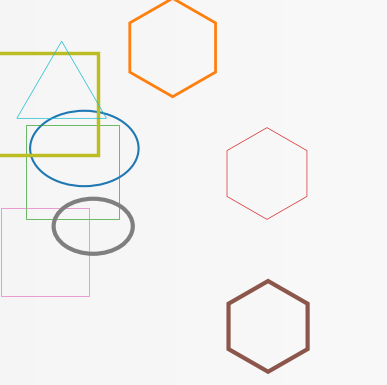[{"shape": "oval", "thickness": 1.5, "radius": 0.7, "center": [0.218, 0.614]}, {"shape": "hexagon", "thickness": 2, "radius": 0.64, "center": [0.446, 0.877]}, {"shape": "square", "thickness": 0.5, "radius": 0.61, "center": [0.187, 0.553]}, {"shape": "hexagon", "thickness": 0.5, "radius": 0.6, "center": [0.689, 0.549]}, {"shape": "hexagon", "thickness": 3, "radius": 0.59, "center": [0.692, 0.152]}, {"shape": "square", "thickness": 0.5, "radius": 0.57, "center": [0.116, 0.346]}, {"shape": "oval", "thickness": 3, "radius": 0.51, "center": [0.241, 0.412]}, {"shape": "square", "thickness": 2.5, "radius": 0.66, "center": [0.12, 0.73]}, {"shape": "triangle", "thickness": 0.5, "radius": 0.67, "center": [0.159, 0.759]}]